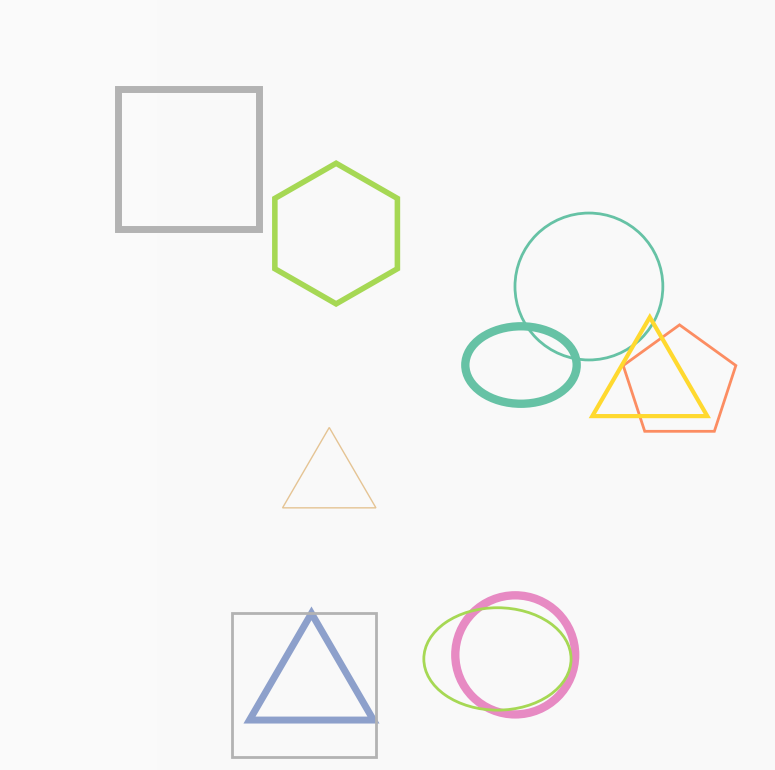[{"shape": "oval", "thickness": 3, "radius": 0.36, "center": [0.672, 0.526]}, {"shape": "circle", "thickness": 1, "radius": 0.48, "center": [0.76, 0.628]}, {"shape": "pentagon", "thickness": 1, "radius": 0.38, "center": [0.877, 0.502]}, {"shape": "triangle", "thickness": 2.5, "radius": 0.46, "center": [0.402, 0.111]}, {"shape": "circle", "thickness": 3, "radius": 0.39, "center": [0.665, 0.15]}, {"shape": "oval", "thickness": 1, "radius": 0.47, "center": [0.642, 0.144]}, {"shape": "hexagon", "thickness": 2, "radius": 0.46, "center": [0.434, 0.697]}, {"shape": "triangle", "thickness": 1.5, "radius": 0.43, "center": [0.838, 0.502]}, {"shape": "triangle", "thickness": 0.5, "radius": 0.35, "center": [0.425, 0.375]}, {"shape": "square", "thickness": 1, "radius": 0.47, "center": [0.392, 0.111]}, {"shape": "square", "thickness": 2.5, "radius": 0.46, "center": [0.244, 0.794]}]